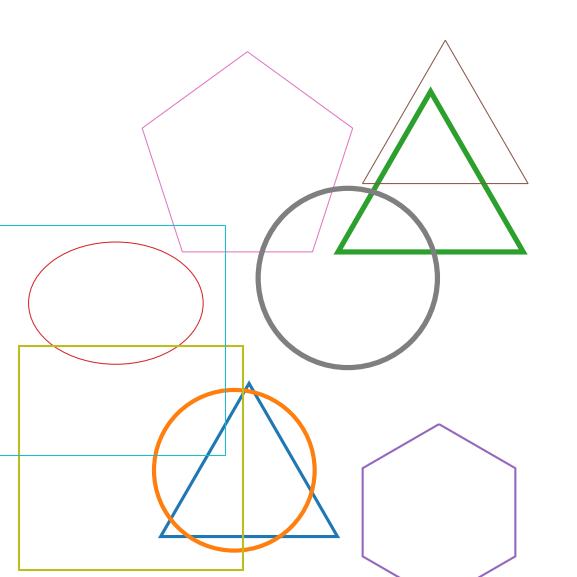[{"shape": "triangle", "thickness": 1.5, "radius": 0.88, "center": [0.431, 0.158]}, {"shape": "circle", "thickness": 2, "radius": 0.7, "center": [0.406, 0.185]}, {"shape": "triangle", "thickness": 2.5, "radius": 0.93, "center": [0.746, 0.655]}, {"shape": "oval", "thickness": 0.5, "radius": 0.76, "center": [0.201, 0.474]}, {"shape": "hexagon", "thickness": 1, "radius": 0.76, "center": [0.76, 0.112]}, {"shape": "triangle", "thickness": 0.5, "radius": 0.83, "center": [0.771, 0.764]}, {"shape": "pentagon", "thickness": 0.5, "radius": 0.96, "center": [0.428, 0.718]}, {"shape": "circle", "thickness": 2.5, "radius": 0.78, "center": [0.602, 0.518]}, {"shape": "square", "thickness": 1, "radius": 0.97, "center": [0.227, 0.207]}, {"shape": "square", "thickness": 0.5, "radius": 0.99, "center": [0.191, 0.411]}]